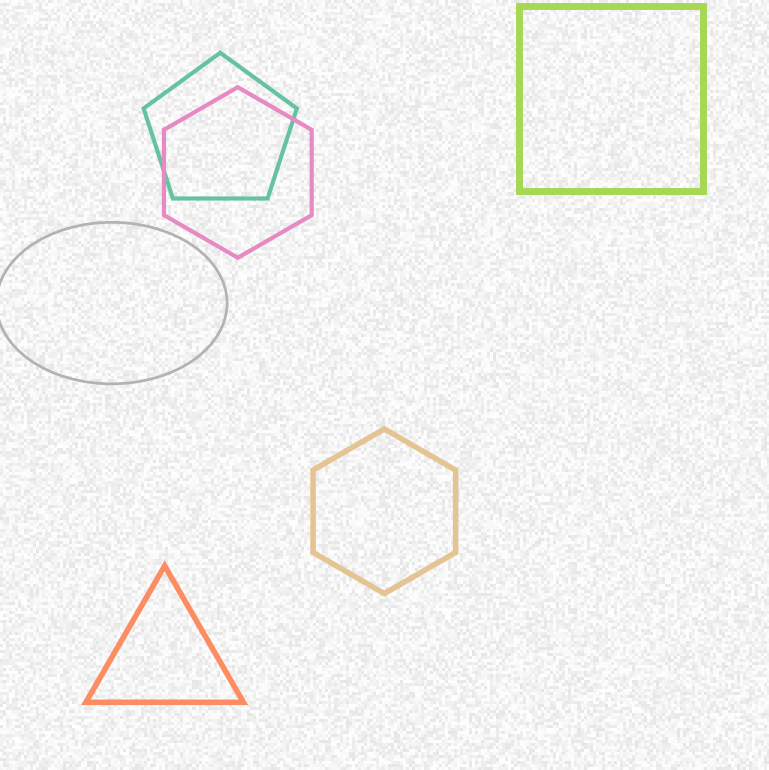[{"shape": "pentagon", "thickness": 1.5, "radius": 0.52, "center": [0.286, 0.827]}, {"shape": "triangle", "thickness": 2, "radius": 0.59, "center": [0.214, 0.147]}, {"shape": "hexagon", "thickness": 1.5, "radius": 0.55, "center": [0.309, 0.776]}, {"shape": "square", "thickness": 2.5, "radius": 0.6, "center": [0.793, 0.872]}, {"shape": "hexagon", "thickness": 2, "radius": 0.53, "center": [0.499, 0.336]}, {"shape": "oval", "thickness": 1, "radius": 0.75, "center": [0.145, 0.606]}]